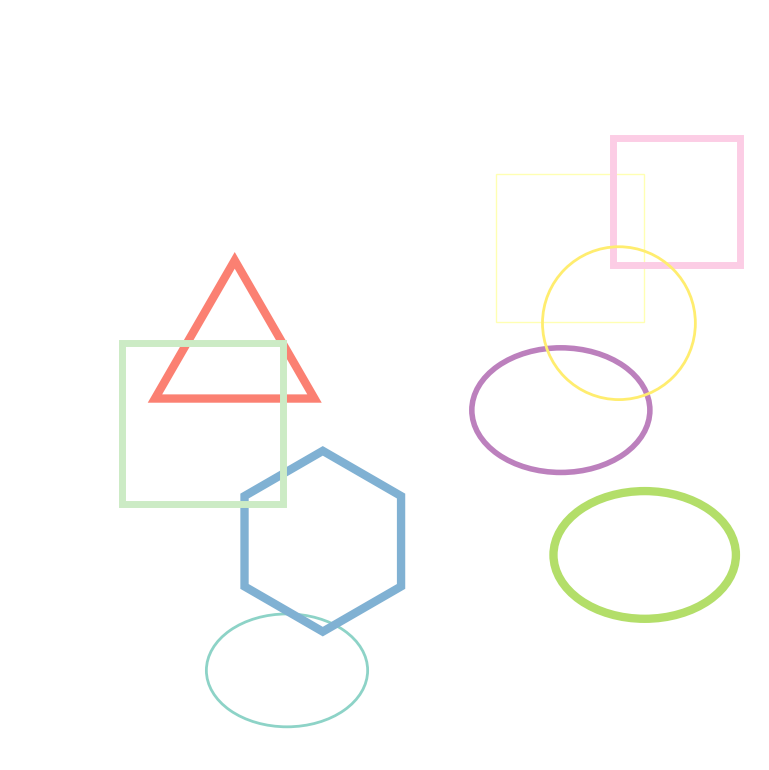[{"shape": "oval", "thickness": 1, "radius": 0.52, "center": [0.373, 0.129]}, {"shape": "square", "thickness": 0.5, "radius": 0.48, "center": [0.74, 0.678]}, {"shape": "triangle", "thickness": 3, "radius": 0.6, "center": [0.305, 0.542]}, {"shape": "hexagon", "thickness": 3, "radius": 0.59, "center": [0.419, 0.297]}, {"shape": "oval", "thickness": 3, "radius": 0.59, "center": [0.837, 0.279]}, {"shape": "square", "thickness": 2.5, "radius": 0.41, "center": [0.878, 0.738]}, {"shape": "oval", "thickness": 2, "radius": 0.58, "center": [0.728, 0.467]}, {"shape": "square", "thickness": 2.5, "radius": 0.52, "center": [0.263, 0.45]}, {"shape": "circle", "thickness": 1, "radius": 0.5, "center": [0.804, 0.58]}]